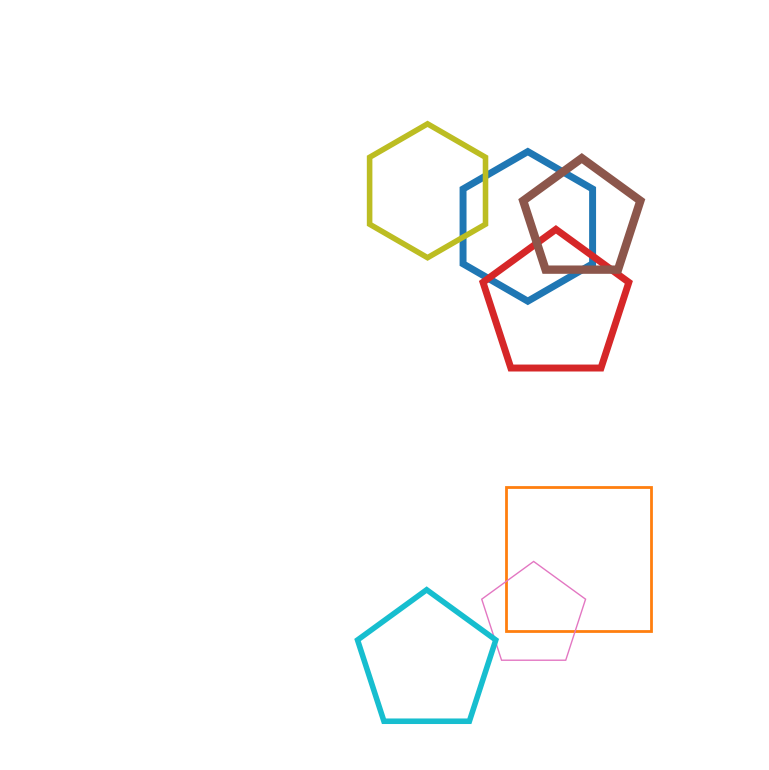[{"shape": "hexagon", "thickness": 2.5, "radius": 0.49, "center": [0.685, 0.706]}, {"shape": "square", "thickness": 1, "radius": 0.47, "center": [0.751, 0.274]}, {"shape": "pentagon", "thickness": 2.5, "radius": 0.5, "center": [0.722, 0.603]}, {"shape": "pentagon", "thickness": 3, "radius": 0.4, "center": [0.756, 0.715]}, {"shape": "pentagon", "thickness": 0.5, "radius": 0.35, "center": [0.693, 0.2]}, {"shape": "hexagon", "thickness": 2, "radius": 0.43, "center": [0.555, 0.752]}, {"shape": "pentagon", "thickness": 2, "radius": 0.47, "center": [0.554, 0.14]}]